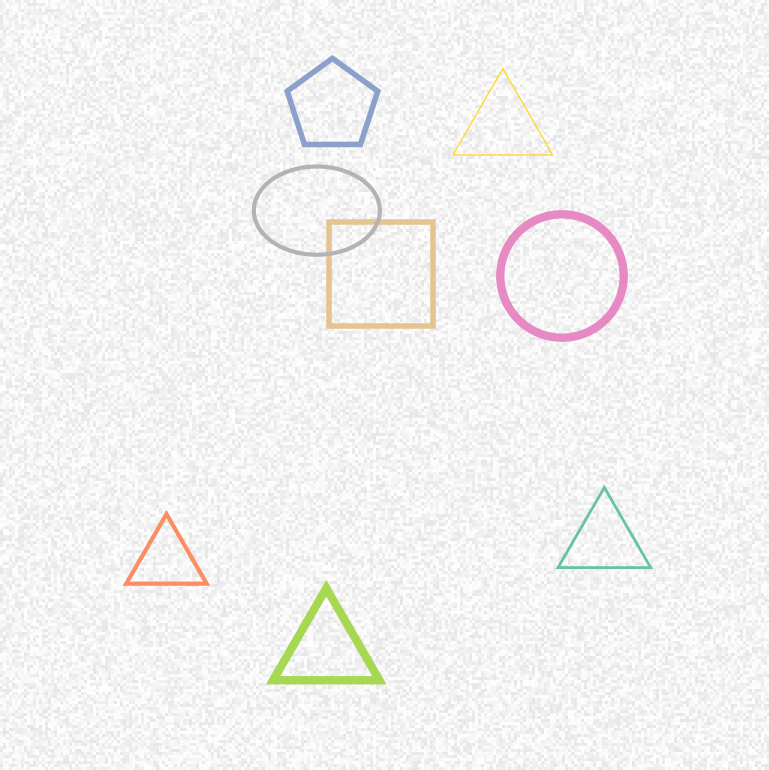[{"shape": "triangle", "thickness": 1, "radius": 0.35, "center": [0.785, 0.298]}, {"shape": "triangle", "thickness": 1.5, "radius": 0.3, "center": [0.216, 0.272]}, {"shape": "pentagon", "thickness": 2, "radius": 0.31, "center": [0.432, 0.862]}, {"shape": "circle", "thickness": 3, "radius": 0.4, "center": [0.73, 0.642]}, {"shape": "triangle", "thickness": 3, "radius": 0.4, "center": [0.424, 0.156]}, {"shape": "triangle", "thickness": 0.5, "radius": 0.37, "center": [0.653, 0.836]}, {"shape": "square", "thickness": 2, "radius": 0.34, "center": [0.495, 0.644]}, {"shape": "oval", "thickness": 1.5, "radius": 0.41, "center": [0.411, 0.726]}]